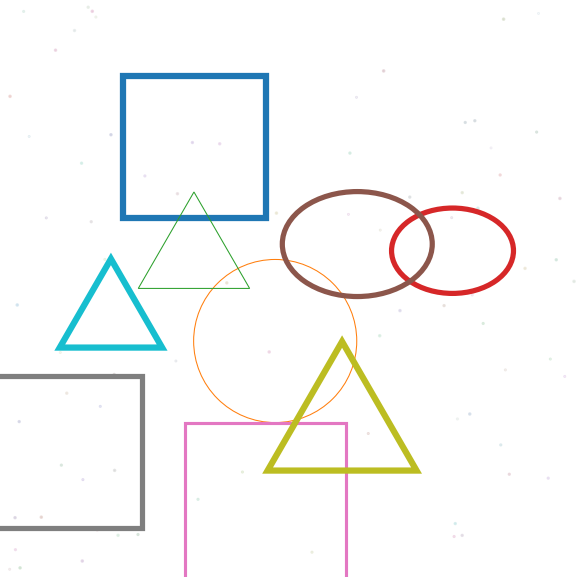[{"shape": "square", "thickness": 3, "radius": 0.62, "center": [0.337, 0.745]}, {"shape": "circle", "thickness": 0.5, "radius": 0.71, "center": [0.477, 0.409]}, {"shape": "triangle", "thickness": 0.5, "radius": 0.56, "center": [0.336, 0.555]}, {"shape": "oval", "thickness": 2.5, "radius": 0.53, "center": [0.784, 0.565]}, {"shape": "oval", "thickness": 2.5, "radius": 0.65, "center": [0.619, 0.577]}, {"shape": "square", "thickness": 1.5, "radius": 0.7, "center": [0.46, 0.127]}, {"shape": "square", "thickness": 2.5, "radius": 0.66, "center": [0.114, 0.216]}, {"shape": "triangle", "thickness": 3, "radius": 0.74, "center": [0.592, 0.259]}, {"shape": "triangle", "thickness": 3, "radius": 0.51, "center": [0.192, 0.448]}]